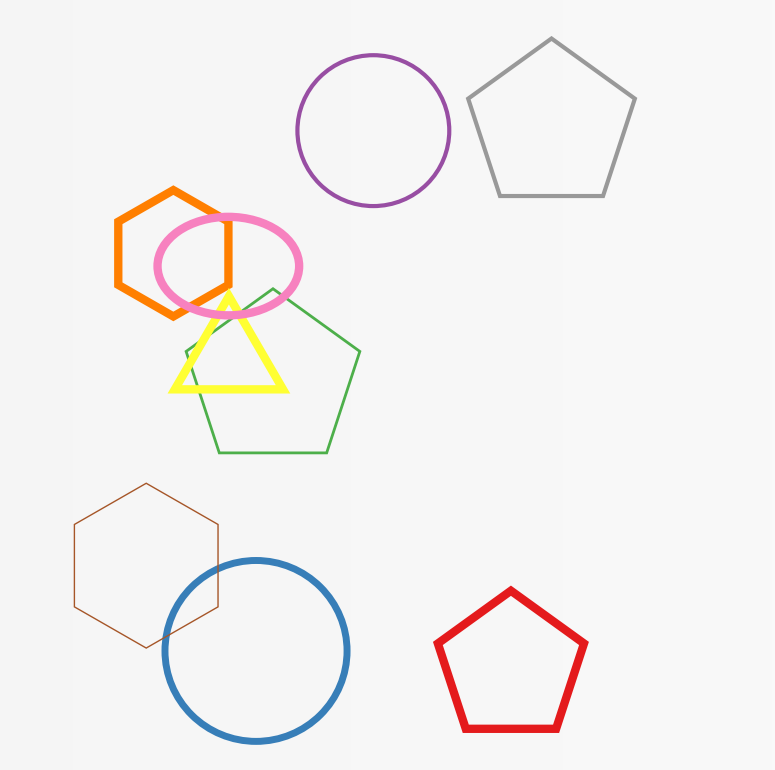[{"shape": "pentagon", "thickness": 3, "radius": 0.5, "center": [0.659, 0.134]}, {"shape": "circle", "thickness": 2.5, "radius": 0.59, "center": [0.33, 0.155]}, {"shape": "pentagon", "thickness": 1, "radius": 0.59, "center": [0.352, 0.507]}, {"shape": "circle", "thickness": 1.5, "radius": 0.49, "center": [0.482, 0.83]}, {"shape": "hexagon", "thickness": 3, "radius": 0.41, "center": [0.224, 0.671]}, {"shape": "triangle", "thickness": 3, "radius": 0.4, "center": [0.295, 0.535]}, {"shape": "hexagon", "thickness": 0.5, "radius": 0.54, "center": [0.189, 0.265]}, {"shape": "oval", "thickness": 3, "radius": 0.46, "center": [0.295, 0.654]}, {"shape": "pentagon", "thickness": 1.5, "radius": 0.57, "center": [0.712, 0.837]}]